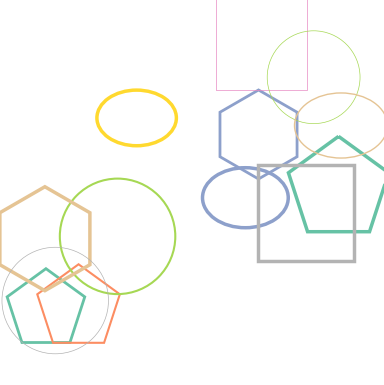[{"shape": "pentagon", "thickness": 2, "radius": 0.53, "center": [0.119, 0.196]}, {"shape": "pentagon", "thickness": 2.5, "radius": 0.68, "center": [0.879, 0.509]}, {"shape": "pentagon", "thickness": 1.5, "radius": 0.56, "center": [0.204, 0.201]}, {"shape": "hexagon", "thickness": 2, "radius": 0.58, "center": [0.671, 0.651]}, {"shape": "oval", "thickness": 2.5, "radius": 0.56, "center": [0.637, 0.486]}, {"shape": "square", "thickness": 0.5, "radius": 0.59, "center": [0.679, 0.885]}, {"shape": "circle", "thickness": 0.5, "radius": 0.6, "center": [0.815, 0.799]}, {"shape": "circle", "thickness": 1.5, "radius": 0.75, "center": [0.305, 0.386]}, {"shape": "oval", "thickness": 2.5, "radius": 0.52, "center": [0.355, 0.694]}, {"shape": "oval", "thickness": 1, "radius": 0.6, "center": [0.886, 0.674]}, {"shape": "hexagon", "thickness": 2.5, "radius": 0.68, "center": [0.117, 0.38]}, {"shape": "square", "thickness": 2.5, "radius": 0.62, "center": [0.795, 0.446]}, {"shape": "circle", "thickness": 0.5, "radius": 0.69, "center": [0.143, 0.219]}]